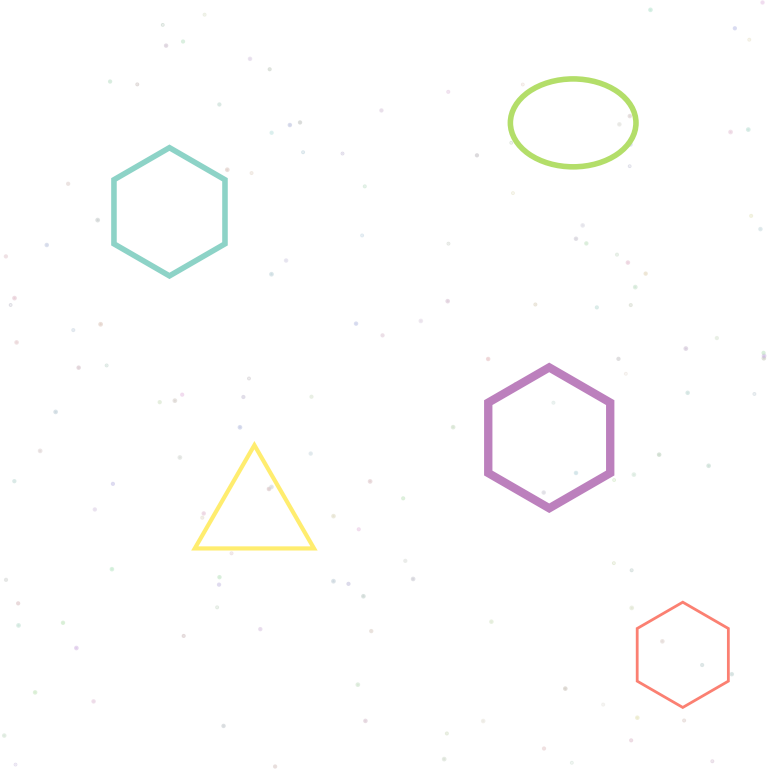[{"shape": "hexagon", "thickness": 2, "radius": 0.42, "center": [0.22, 0.725]}, {"shape": "hexagon", "thickness": 1, "radius": 0.34, "center": [0.887, 0.15]}, {"shape": "oval", "thickness": 2, "radius": 0.41, "center": [0.744, 0.84]}, {"shape": "hexagon", "thickness": 3, "radius": 0.46, "center": [0.713, 0.431]}, {"shape": "triangle", "thickness": 1.5, "radius": 0.45, "center": [0.33, 0.332]}]